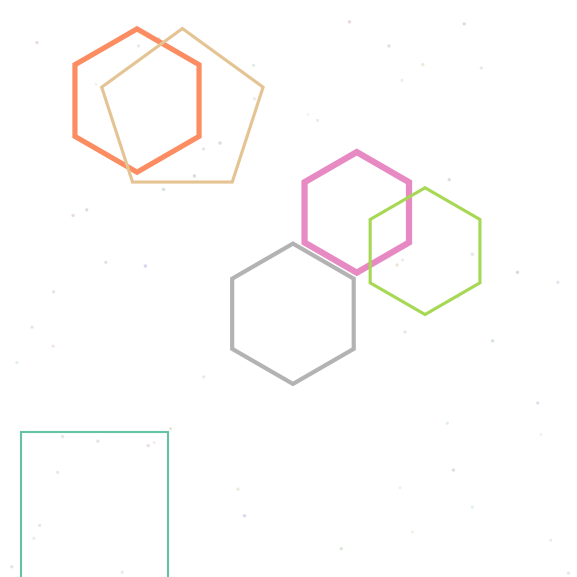[{"shape": "square", "thickness": 1, "radius": 0.63, "center": [0.163, 0.124]}, {"shape": "hexagon", "thickness": 2.5, "radius": 0.62, "center": [0.237, 0.825]}, {"shape": "hexagon", "thickness": 3, "radius": 0.52, "center": [0.618, 0.631]}, {"shape": "hexagon", "thickness": 1.5, "radius": 0.55, "center": [0.736, 0.564]}, {"shape": "pentagon", "thickness": 1.5, "radius": 0.73, "center": [0.316, 0.803]}, {"shape": "hexagon", "thickness": 2, "radius": 0.61, "center": [0.507, 0.456]}]